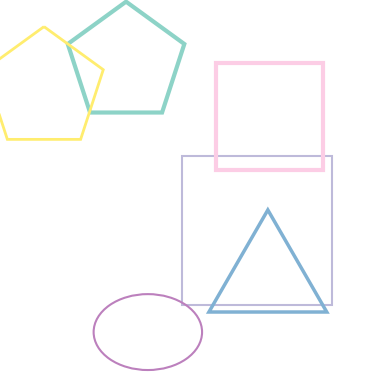[{"shape": "pentagon", "thickness": 3, "radius": 0.8, "center": [0.327, 0.837]}, {"shape": "square", "thickness": 1.5, "radius": 0.97, "center": [0.668, 0.4]}, {"shape": "triangle", "thickness": 2.5, "radius": 0.88, "center": [0.696, 0.278]}, {"shape": "square", "thickness": 3, "radius": 0.7, "center": [0.701, 0.697]}, {"shape": "oval", "thickness": 1.5, "radius": 0.7, "center": [0.384, 0.137]}, {"shape": "pentagon", "thickness": 2, "radius": 0.81, "center": [0.114, 0.769]}]